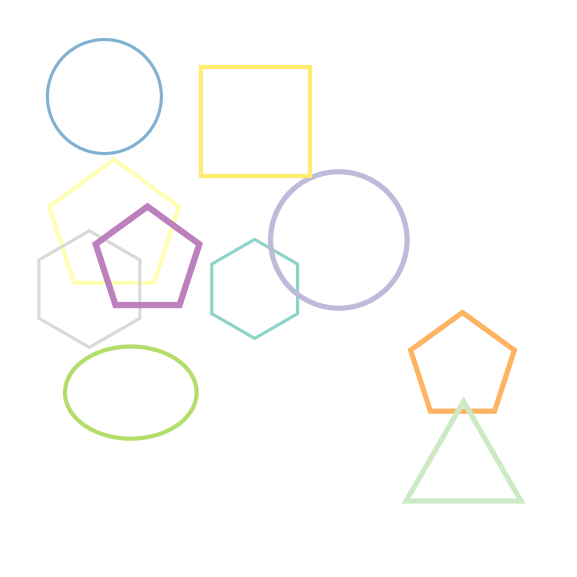[{"shape": "hexagon", "thickness": 1.5, "radius": 0.43, "center": [0.441, 0.499]}, {"shape": "pentagon", "thickness": 2, "radius": 0.59, "center": [0.198, 0.605]}, {"shape": "circle", "thickness": 2.5, "radius": 0.59, "center": [0.587, 0.584]}, {"shape": "circle", "thickness": 1.5, "radius": 0.49, "center": [0.181, 0.832]}, {"shape": "pentagon", "thickness": 2.5, "radius": 0.47, "center": [0.801, 0.364]}, {"shape": "oval", "thickness": 2, "radius": 0.57, "center": [0.226, 0.319]}, {"shape": "hexagon", "thickness": 1.5, "radius": 0.5, "center": [0.155, 0.499]}, {"shape": "pentagon", "thickness": 3, "radius": 0.47, "center": [0.255, 0.547]}, {"shape": "triangle", "thickness": 2.5, "radius": 0.57, "center": [0.803, 0.189]}, {"shape": "square", "thickness": 2, "radius": 0.47, "center": [0.443, 0.789]}]